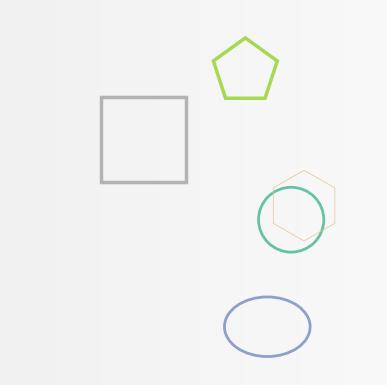[{"shape": "circle", "thickness": 2, "radius": 0.42, "center": [0.751, 0.429]}, {"shape": "oval", "thickness": 2, "radius": 0.55, "center": [0.69, 0.151]}, {"shape": "pentagon", "thickness": 2.5, "radius": 0.43, "center": [0.633, 0.815]}, {"shape": "hexagon", "thickness": 0.5, "radius": 0.46, "center": [0.785, 0.466]}, {"shape": "square", "thickness": 2.5, "radius": 0.55, "center": [0.37, 0.638]}]